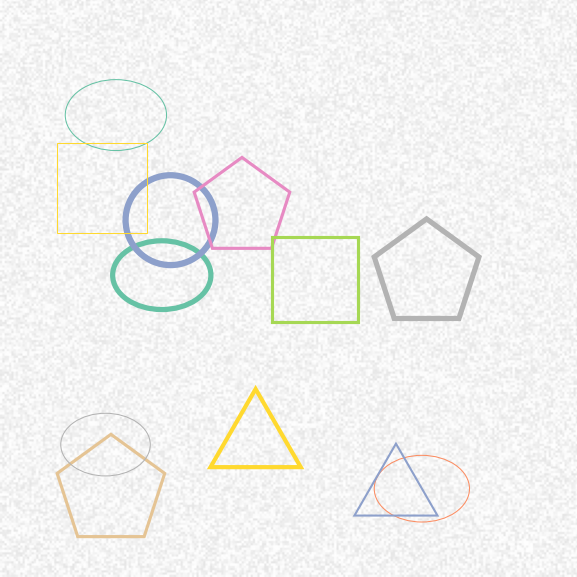[{"shape": "oval", "thickness": 0.5, "radius": 0.44, "center": [0.201, 0.8]}, {"shape": "oval", "thickness": 2.5, "radius": 0.43, "center": [0.28, 0.523]}, {"shape": "oval", "thickness": 0.5, "radius": 0.41, "center": [0.731, 0.153]}, {"shape": "triangle", "thickness": 1, "radius": 0.42, "center": [0.686, 0.148]}, {"shape": "circle", "thickness": 3, "radius": 0.39, "center": [0.295, 0.618]}, {"shape": "pentagon", "thickness": 1.5, "radius": 0.44, "center": [0.419, 0.64]}, {"shape": "square", "thickness": 1.5, "radius": 0.37, "center": [0.545, 0.515]}, {"shape": "triangle", "thickness": 2, "radius": 0.45, "center": [0.443, 0.235]}, {"shape": "square", "thickness": 0.5, "radius": 0.39, "center": [0.177, 0.674]}, {"shape": "pentagon", "thickness": 1.5, "radius": 0.49, "center": [0.192, 0.149]}, {"shape": "oval", "thickness": 0.5, "radius": 0.39, "center": [0.183, 0.229]}, {"shape": "pentagon", "thickness": 2.5, "radius": 0.48, "center": [0.739, 0.525]}]